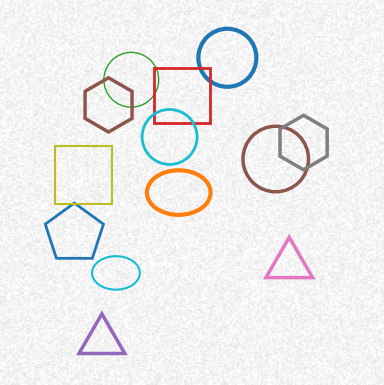[{"shape": "pentagon", "thickness": 2, "radius": 0.4, "center": [0.193, 0.393]}, {"shape": "circle", "thickness": 3, "radius": 0.38, "center": [0.591, 0.85]}, {"shape": "oval", "thickness": 3, "radius": 0.41, "center": [0.464, 0.5]}, {"shape": "circle", "thickness": 1, "radius": 0.36, "center": [0.341, 0.793]}, {"shape": "square", "thickness": 2, "radius": 0.36, "center": [0.473, 0.752]}, {"shape": "triangle", "thickness": 2.5, "radius": 0.34, "center": [0.265, 0.116]}, {"shape": "circle", "thickness": 2.5, "radius": 0.43, "center": [0.716, 0.587]}, {"shape": "hexagon", "thickness": 2.5, "radius": 0.35, "center": [0.282, 0.728]}, {"shape": "triangle", "thickness": 2.5, "radius": 0.35, "center": [0.751, 0.314]}, {"shape": "hexagon", "thickness": 2.5, "radius": 0.35, "center": [0.789, 0.63]}, {"shape": "square", "thickness": 1.5, "radius": 0.37, "center": [0.217, 0.546]}, {"shape": "circle", "thickness": 2, "radius": 0.36, "center": [0.441, 0.644]}, {"shape": "oval", "thickness": 1.5, "radius": 0.31, "center": [0.301, 0.291]}]